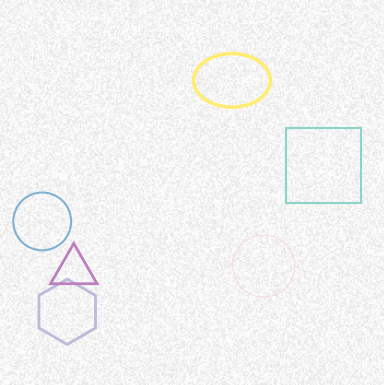[{"shape": "square", "thickness": 1.5, "radius": 0.49, "center": [0.84, 0.569]}, {"shape": "hexagon", "thickness": 2, "radius": 0.42, "center": [0.175, 0.19]}, {"shape": "circle", "thickness": 1.5, "radius": 0.38, "center": [0.11, 0.425]}, {"shape": "circle", "thickness": 0.5, "radius": 0.4, "center": [0.685, 0.308]}, {"shape": "triangle", "thickness": 2, "radius": 0.35, "center": [0.192, 0.298]}, {"shape": "oval", "thickness": 2.5, "radius": 0.5, "center": [0.603, 0.791]}]